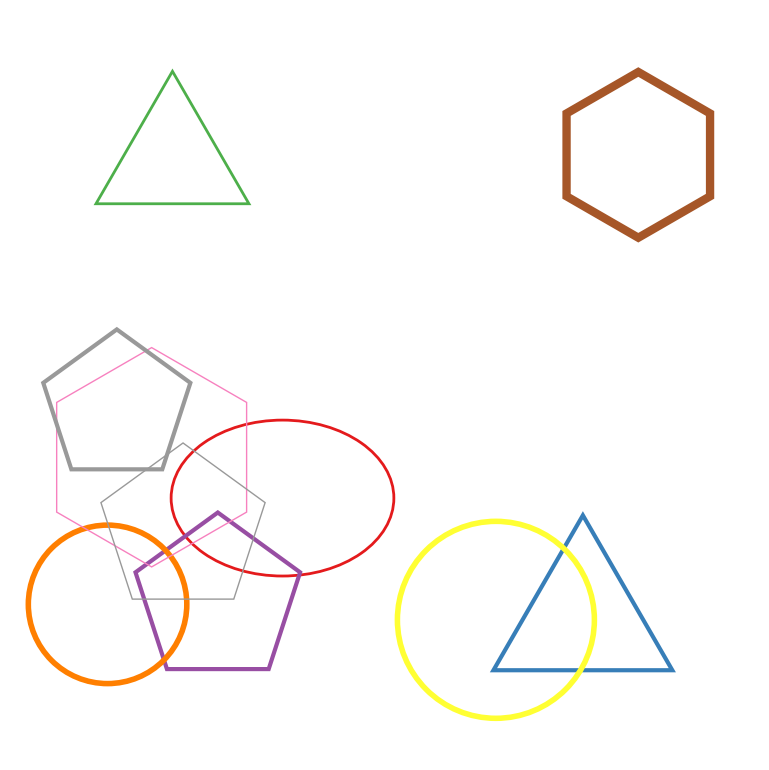[{"shape": "oval", "thickness": 1, "radius": 0.72, "center": [0.367, 0.353]}, {"shape": "triangle", "thickness": 1.5, "radius": 0.67, "center": [0.757, 0.197]}, {"shape": "triangle", "thickness": 1, "radius": 0.57, "center": [0.224, 0.793]}, {"shape": "pentagon", "thickness": 1.5, "radius": 0.56, "center": [0.283, 0.222]}, {"shape": "circle", "thickness": 2, "radius": 0.51, "center": [0.14, 0.215]}, {"shape": "circle", "thickness": 2, "radius": 0.64, "center": [0.644, 0.195]}, {"shape": "hexagon", "thickness": 3, "radius": 0.54, "center": [0.829, 0.799]}, {"shape": "hexagon", "thickness": 0.5, "radius": 0.71, "center": [0.197, 0.406]}, {"shape": "pentagon", "thickness": 0.5, "radius": 0.56, "center": [0.238, 0.313]}, {"shape": "pentagon", "thickness": 1.5, "radius": 0.5, "center": [0.152, 0.472]}]